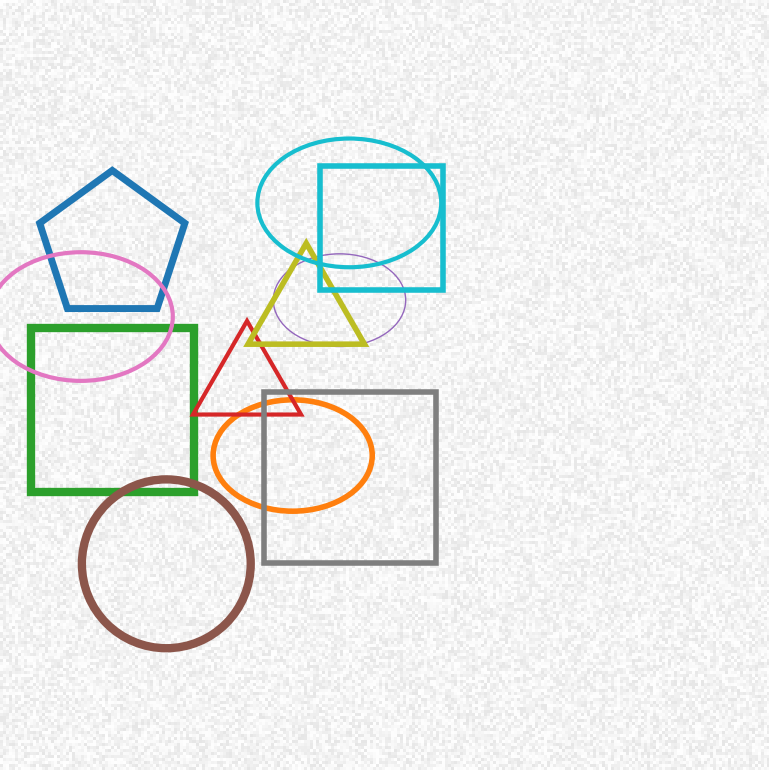[{"shape": "pentagon", "thickness": 2.5, "radius": 0.5, "center": [0.146, 0.679]}, {"shape": "oval", "thickness": 2, "radius": 0.52, "center": [0.38, 0.408]}, {"shape": "square", "thickness": 3, "radius": 0.53, "center": [0.146, 0.467]}, {"shape": "triangle", "thickness": 1.5, "radius": 0.41, "center": [0.321, 0.502]}, {"shape": "oval", "thickness": 0.5, "radius": 0.43, "center": [0.441, 0.61]}, {"shape": "circle", "thickness": 3, "radius": 0.55, "center": [0.216, 0.268]}, {"shape": "oval", "thickness": 1.5, "radius": 0.6, "center": [0.105, 0.589]}, {"shape": "square", "thickness": 2, "radius": 0.56, "center": [0.454, 0.38]}, {"shape": "triangle", "thickness": 2, "radius": 0.44, "center": [0.398, 0.597]}, {"shape": "oval", "thickness": 1.5, "radius": 0.6, "center": [0.454, 0.737]}, {"shape": "square", "thickness": 2, "radius": 0.4, "center": [0.495, 0.704]}]